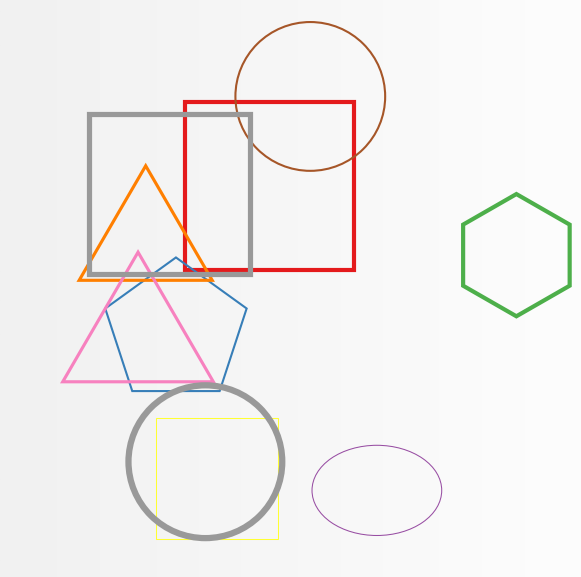[{"shape": "square", "thickness": 2, "radius": 0.73, "center": [0.464, 0.677]}, {"shape": "pentagon", "thickness": 1, "radius": 0.64, "center": [0.303, 0.425]}, {"shape": "hexagon", "thickness": 2, "radius": 0.53, "center": [0.888, 0.557]}, {"shape": "oval", "thickness": 0.5, "radius": 0.56, "center": [0.648, 0.15]}, {"shape": "triangle", "thickness": 1.5, "radius": 0.66, "center": [0.251, 0.58]}, {"shape": "square", "thickness": 0.5, "radius": 0.52, "center": [0.373, 0.171]}, {"shape": "circle", "thickness": 1, "radius": 0.64, "center": [0.534, 0.832]}, {"shape": "triangle", "thickness": 1.5, "radius": 0.75, "center": [0.237, 0.413]}, {"shape": "square", "thickness": 2.5, "radius": 0.69, "center": [0.292, 0.663]}, {"shape": "circle", "thickness": 3, "radius": 0.66, "center": [0.353, 0.2]}]